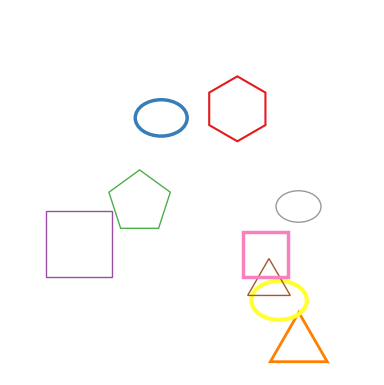[{"shape": "hexagon", "thickness": 1.5, "radius": 0.42, "center": [0.616, 0.717]}, {"shape": "oval", "thickness": 2.5, "radius": 0.34, "center": [0.419, 0.694]}, {"shape": "pentagon", "thickness": 1, "radius": 0.42, "center": [0.363, 0.475]}, {"shape": "square", "thickness": 1, "radius": 0.43, "center": [0.206, 0.366]}, {"shape": "triangle", "thickness": 2, "radius": 0.43, "center": [0.776, 0.103]}, {"shape": "oval", "thickness": 3, "radius": 0.36, "center": [0.725, 0.22]}, {"shape": "triangle", "thickness": 1, "radius": 0.32, "center": [0.699, 0.265]}, {"shape": "square", "thickness": 2.5, "radius": 0.29, "center": [0.689, 0.339]}, {"shape": "oval", "thickness": 1, "radius": 0.29, "center": [0.775, 0.464]}]